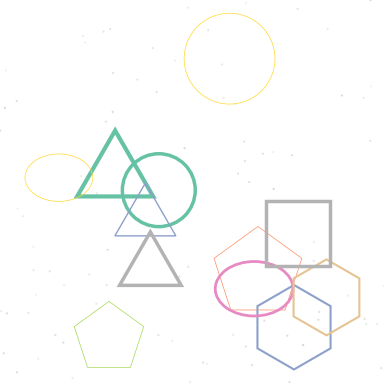[{"shape": "triangle", "thickness": 3, "radius": 0.57, "center": [0.299, 0.547]}, {"shape": "circle", "thickness": 2.5, "radius": 0.47, "center": [0.413, 0.506]}, {"shape": "pentagon", "thickness": 0.5, "radius": 0.6, "center": [0.67, 0.292]}, {"shape": "hexagon", "thickness": 1.5, "radius": 0.55, "center": [0.764, 0.15]}, {"shape": "triangle", "thickness": 1, "radius": 0.46, "center": [0.378, 0.433]}, {"shape": "oval", "thickness": 2, "radius": 0.51, "center": [0.66, 0.25]}, {"shape": "pentagon", "thickness": 0.5, "radius": 0.47, "center": [0.283, 0.122]}, {"shape": "circle", "thickness": 0.5, "radius": 0.59, "center": [0.596, 0.848]}, {"shape": "oval", "thickness": 0.5, "radius": 0.44, "center": [0.153, 0.538]}, {"shape": "hexagon", "thickness": 1.5, "radius": 0.49, "center": [0.848, 0.228]}, {"shape": "square", "thickness": 2.5, "radius": 0.42, "center": [0.774, 0.394]}, {"shape": "triangle", "thickness": 2.5, "radius": 0.46, "center": [0.391, 0.305]}]